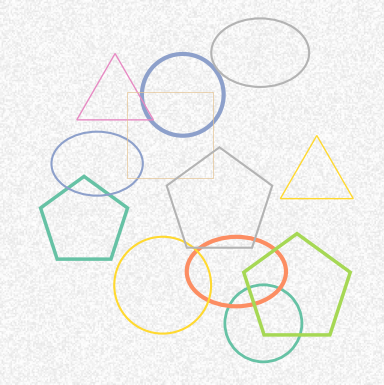[{"shape": "pentagon", "thickness": 2.5, "radius": 0.59, "center": [0.218, 0.423]}, {"shape": "circle", "thickness": 2, "radius": 0.5, "center": [0.684, 0.16]}, {"shape": "oval", "thickness": 3, "radius": 0.64, "center": [0.614, 0.295]}, {"shape": "oval", "thickness": 1.5, "radius": 0.59, "center": [0.252, 0.575]}, {"shape": "circle", "thickness": 3, "radius": 0.53, "center": [0.475, 0.754]}, {"shape": "triangle", "thickness": 1, "radius": 0.57, "center": [0.299, 0.746]}, {"shape": "pentagon", "thickness": 2.5, "radius": 0.73, "center": [0.771, 0.248]}, {"shape": "circle", "thickness": 1.5, "radius": 0.63, "center": [0.423, 0.259]}, {"shape": "triangle", "thickness": 1, "radius": 0.55, "center": [0.823, 0.539]}, {"shape": "square", "thickness": 0.5, "radius": 0.55, "center": [0.441, 0.649]}, {"shape": "pentagon", "thickness": 1.5, "radius": 0.72, "center": [0.57, 0.473]}, {"shape": "oval", "thickness": 1.5, "radius": 0.64, "center": [0.676, 0.863]}]